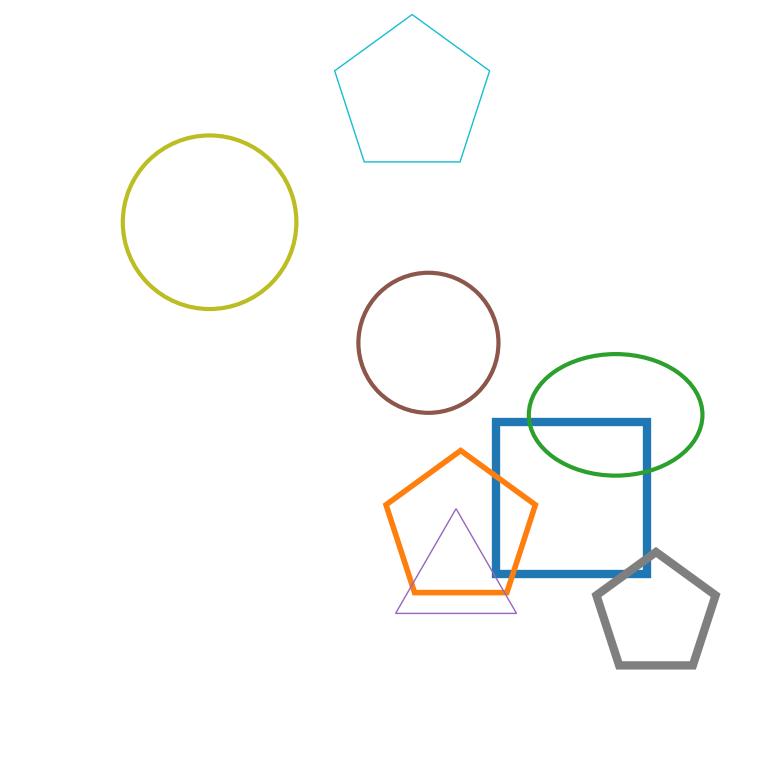[{"shape": "square", "thickness": 3, "radius": 0.49, "center": [0.742, 0.353]}, {"shape": "pentagon", "thickness": 2, "radius": 0.51, "center": [0.598, 0.313]}, {"shape": "oval", "thickness": 1.5, "radius": 0.56, "center": [0.8, 0.461]}, {"shape": "triangle", "thickness": 0.5, "radius": 0.45, "center": [0.592, 0.249]}, {"shape": "circle", "thickness": 1.5, "radius": 0.45, "center": [0.556, 0.555]}, {"shape": "pentagon", "thickness": 3, "radius": 0.41, "center": [0.852, 0.202]}, {"shape": "circle", "thickness": 1.5, "radius": 0.56, "center": [0.272, 0.711]}, {"shape": "pentagon", "thickness": 0.5, "radius": 0.53, "center": [0.535, 0.875]}]